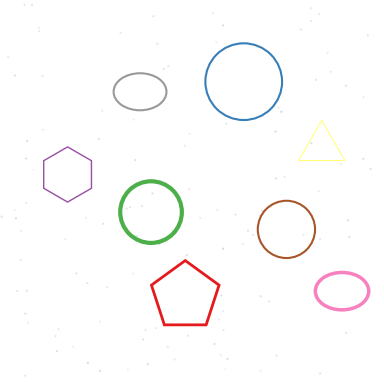[{"shape": "pentagon", "thickness": 2, "radius": 0.46, "center": [0.481, 0.231]}, {"shape": "circle", "thickness": 1.5, "radius": 0.5, "center": [0.633, 0.788]}, {"shape": "circle", "thickness": 3, "radius": 0.4, "center": [0.392, 0.449]}, {"shape": "hexagon", "thickness": 1, "radius": 0.36, "center": [0.176, 0.547]}, {"shape": "triangle", "thickness": 0.5, "radius": 0.35, "center": [0.836, 0.618]}, {"shape": "circle", "thickness": 1.5, "radius": 0.37, "center": [0.744, 0.404]}, {"shape": "oval", "thickness": 2.5, "radius": 0.35, "center": [0.888, 0.244]}, {"shape": "oval", "thickness": 1.5, "radius": 0.34, "center": [0.364, 0.762]}]